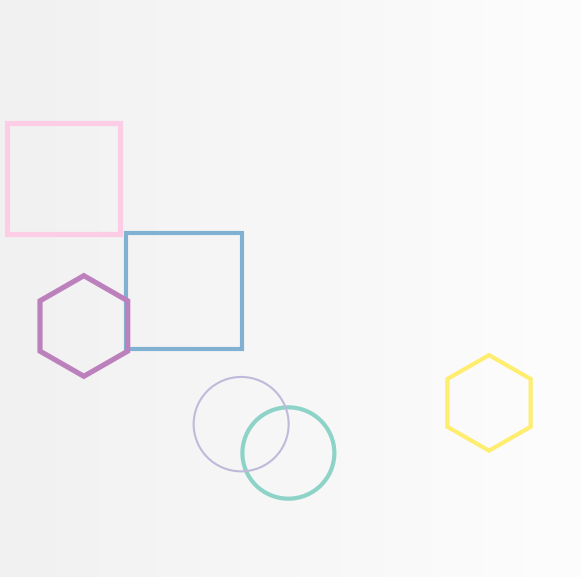[{"shape": "circle", "thickness": 2, "radius": 0.4, "center": [0.496, 0.215]}, {"shape": "circle", "thickness": 1, "radius": 0.41, "center": [0.415, 0.265]}, {"shape": "square", "thickness": 2, "radius": 0.5, "center": [0.316, 0.495]}, {"shape": "square", "thickness": 2.5, "radius": 0.48, "center": [0.109, 0.69]}, {"shape": "hexagon", "thickness": 2.5, "radius": 0.44, "center": [0.144, 0.435]}, {"shape": "hexagon", "thickness": 2, "radius": 0.41, "center": [0.841, 0.301]}]